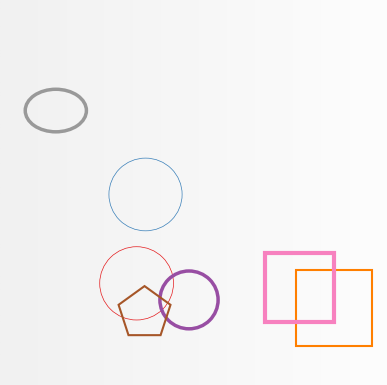[{"shape": "circle", "thickness": 0.5, "radius": 0.48, "center": [0.352, 0.264]}, {"shape": "circle", "thickness": 0.5, "radius": 0.47, "center": [0.376, 0.495]}, {"shape": "circle", "thickness": 2.5, "radius": 0.38, "center": [0.488, 0.221]}, {"shape": "square", "thickness": 1.5, "radius": 0.49, "center": [0.861, 0.2]}, {"shape": "pentagon", "thickness": 1.5, "radius": 0.35, "center": [0.373, 0.186]}, {"shape": "square", "thickness": 3, "radius": 0.45, "center": [0.772, 0.253]}, {"shape": "oval", "thickness": 2.5, "radius": 0.39, "center": [0.144, 0.713]}]